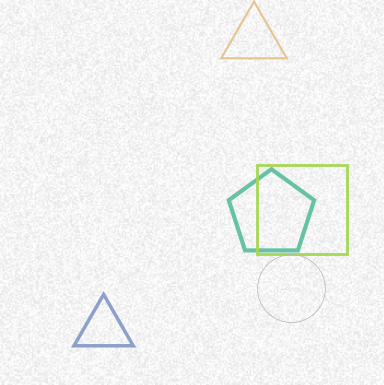[{"shape": "pentagon", "thickness": 3, "radius": 0.58, "center": [0.705, 0.444]}, {"shape": "triangle", "thickness": 2.5, "radius": 0.44, "center": [0.269, 0.146]}, {"shape": "square", "thickness": 2, "radius": 0.58, "center": [0.785, 0.456]}, {"shape": "triangle", "thickness": 1.5, "radius": 0.49, "center": [0.66, 0.898]}, {"shape": "circle", "thickness": 0.5, "radius": 0.44, "center": [0.757, 0.25]}]